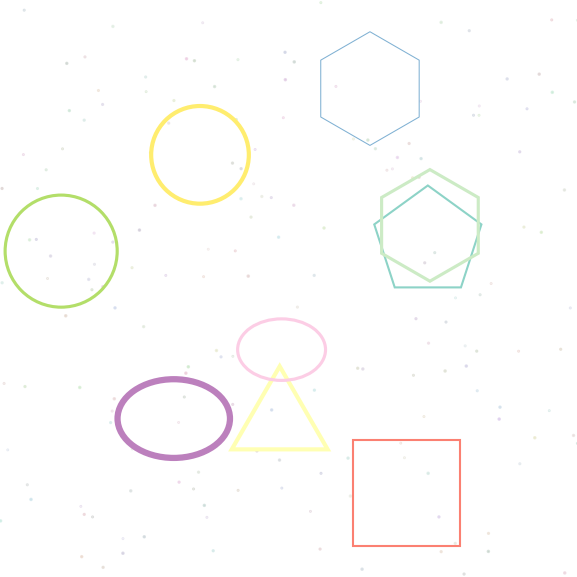[{"shape": "pentagon", "thickness": 1, "radius": 0.49, "center": [0.741, 0.58]}, {"shape": "triangle", "thickness": 2, "radius": 0.48, "center": [0.484, 0.269]}, {"shape": "square", "thickness": 1, "radius": 0.46, "center": [0.704, 0.146]}, {"shape": "hexagon", "thickness": 0.5, "radius": 0.49, "center": [0.641, 0.846]}, {"shape": "circle", "thickness": 1.5, "radius": 0.49, "center": [0.106, 0.564]}, {"shape": "oval", "thickness": 1.5, "radius": 0.38, "center": [0.488, 0.394]}, {"shape": "oval", "thickness": 3, "radius": 0.49, "center": [0.301, 0.274]}, {"shape": "hexagon", "thickness": 1.5, "radius": 0.48, "center": [0.744, 0.609]}, {"shape": "circle", "thickness": 2, "radius": 0.42, "center": [0.346, 0.731]}]